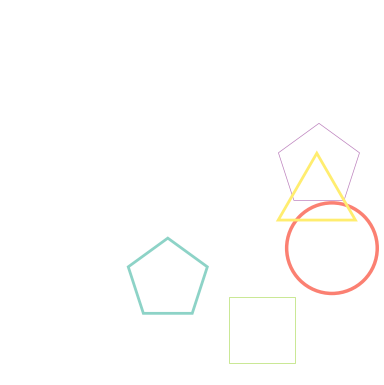[{"shape": "pentagon", "thickness": 2, "radius": 0.54, "center": [0.436, 0.274]}, {"shape": "circle", "thickness": 2.5, "radius": 0.59, "center": [0.862, 0.355]}, {"shape": "square", "thickness": 0.5, "radius": 0.43, "center": [0.68, 0.143]}, {"shape": "pentagon", "thickness": 0.5, "radius": 0.55, "center": [0.828, 0.569]}, {"shape": "triangle", "thickness": 2, "radius": 0.58, "center": [0.823, 0.486]}]